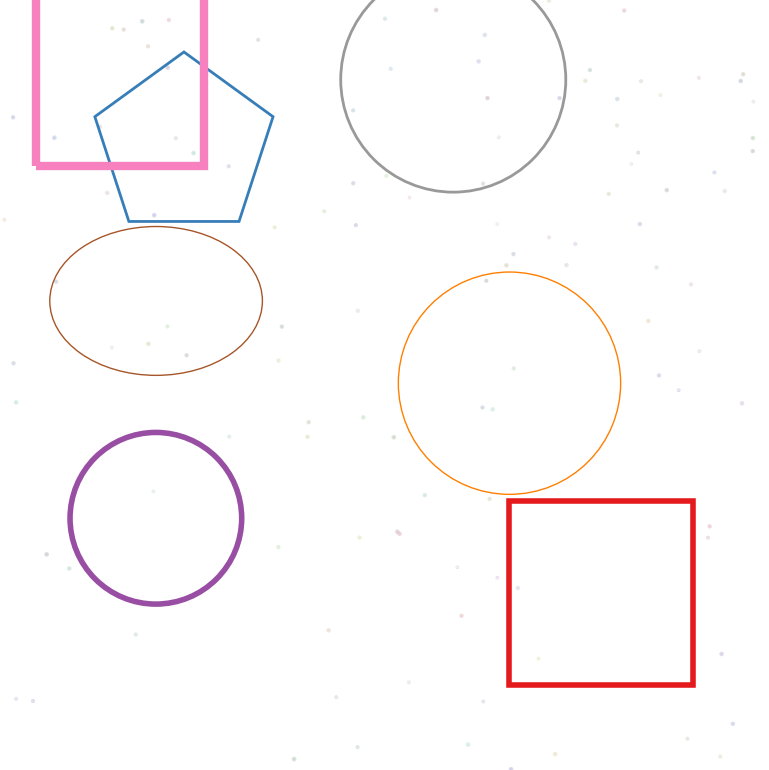[{"shape": "square", "thickness": 2, "radius": 0.6, "center": [0.78, 0.23]}, {"shape": "pentagon", "thickness": 1, "radius": 0.61, "center": [0.239, 0.811]}, {"shape": "circle", "thickness": 2, "radius": 0.56, "center": [0.202, 0.327]}, {"shape": "circle", "thickness": 0.5, "radius": 0.72, "center": [0.662, 0.502]}, {"shape": "oval", "thickness": 0.5, "radius": 0.69, "center": [0.203, 0.609]}, {"shape": "square", "thickness": 3, "radius": 0.55, "center": [0.156, 0.894]}, {"shape": "circle", "thickness": 1, "radius": 0.73, "center": [0.589, 0.897]}]